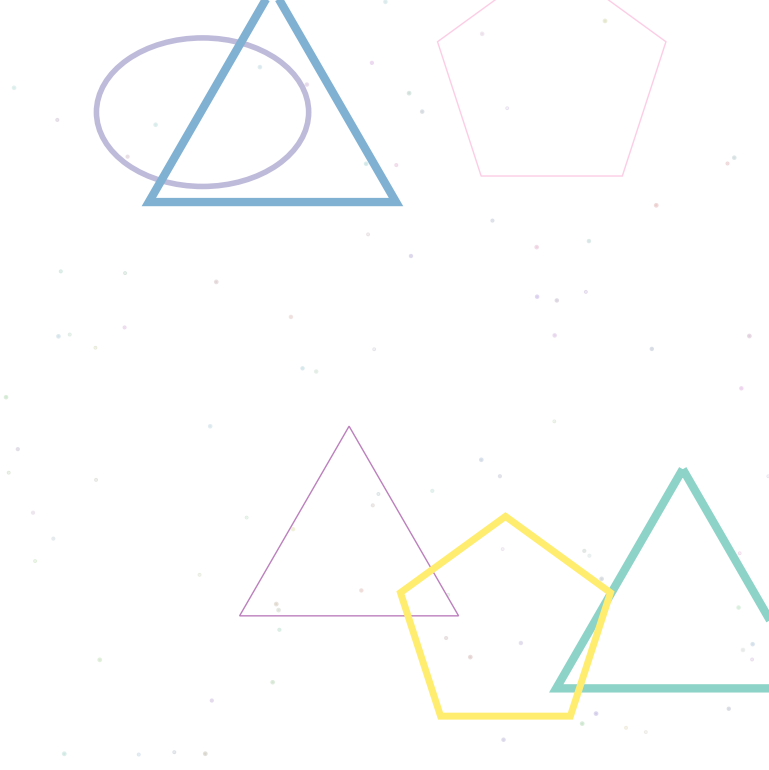[{"shape": "triangle", "thickness": 3, "radius": 0.95, "center": [0.887, 0.201]}, {"shape": "oval", "thickness": 2, "radius": 0.69, "center": [0.263, 0.854]}, {"shape": "triangle", "thickness": 3, "radius": 0.93, "center": [0.354, 0.83]}, {"shape": "pentagon", "thickness": 0.5, "radius": 0.78, "center": [0.717, 0.898]}, {"shape": "triangle", "thickness": 0.5, "radius": 0.82, "center": [0.453, 0.282]}, {"shape": "pentagon", "thickness": 2.5, "radius": 0.72, "center": [0.656, 0.186]}]